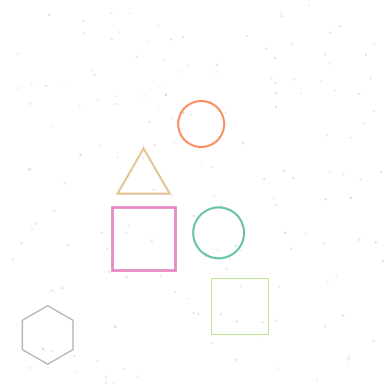[{"shape": "circle", "thickness": 1.5, "radius": 0.33, "center": [0.568, 0.395]}, {"shape": "circle", "thickness": 1.5, "radius": 0.3, "center": [0.523, 0.678]}, {"shape": "square", "thickness": 2, "radius": 0.41, "center": [0.372, 0.38]}, {"shape": "square", "thickness": 0.5, "radius": 0.36, "center": [0.622, 0.204]}, {"shape": "triangle", "thickness": 1.5, "radius": 0.39, "center": [0.373, 0.536]}, {"shape": "hexagon", "thickness": 1, "radius": 0.38, "center": [0.124, 0.13]}]